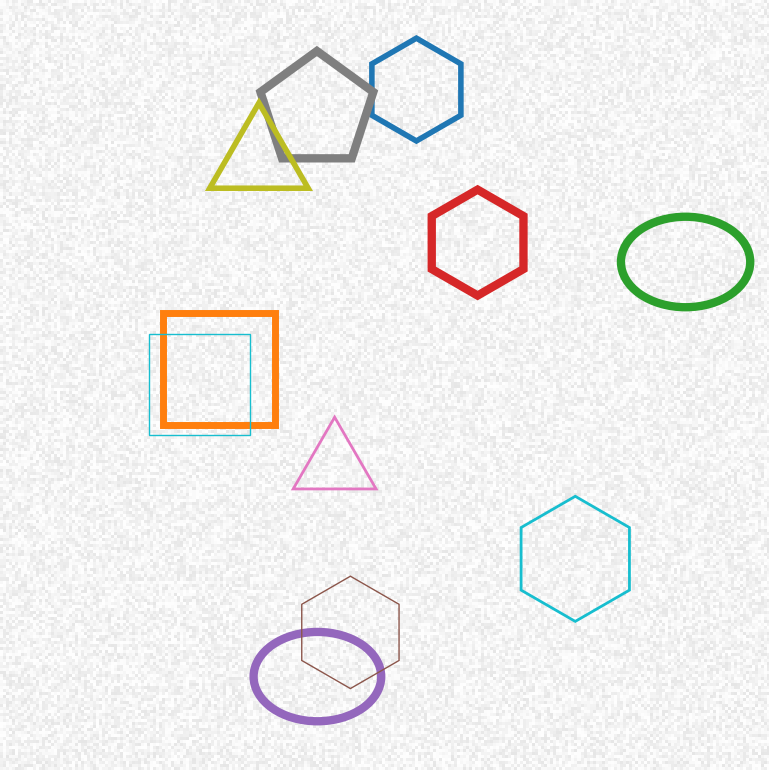[{"shape": "hexagon", "thickness": 2, "radius": 0.33, "center": [0.541, 0.884]}, {"shape": "square", "thickness": 2.5, "radius": 0.37, "center": [0.284, 0.521]}, {"shape": "oval", "thickness": 3, "radius": 0.42, "center": [0.89, 0.66]}, {"shape": "hexagon", "thickness": 3, "radius": 0.34, "center": [0.62, 0.685]}, {"shape": "oval", "thickness": 3, "radius": 0.41, "center": [0.412, 0.121]}, {"shape": "hexagon", "thickness": 0.5, "radius": 0.36, "center": [0.455, 0.179]}, {"shape": "triangle", "thickness": 1, "radius": 0.31, "center": [0.435, 0.396]}, {"shape": "pentagon", "thickness": 3, "radius": 0.39, "center": [0.412, 0.857]}, {"shape": "triangle", "thickness": 2, "radius": 0.37, "center": [0.336, 0.792]}, {"shape": "hexagon", "thickness": 1, "radius": 0.41, "center": [0.747, 0.274]}, {"shape": "square", "thickness": 0.5, "radius": 0.33, "center": [0.259, 0.501]}]